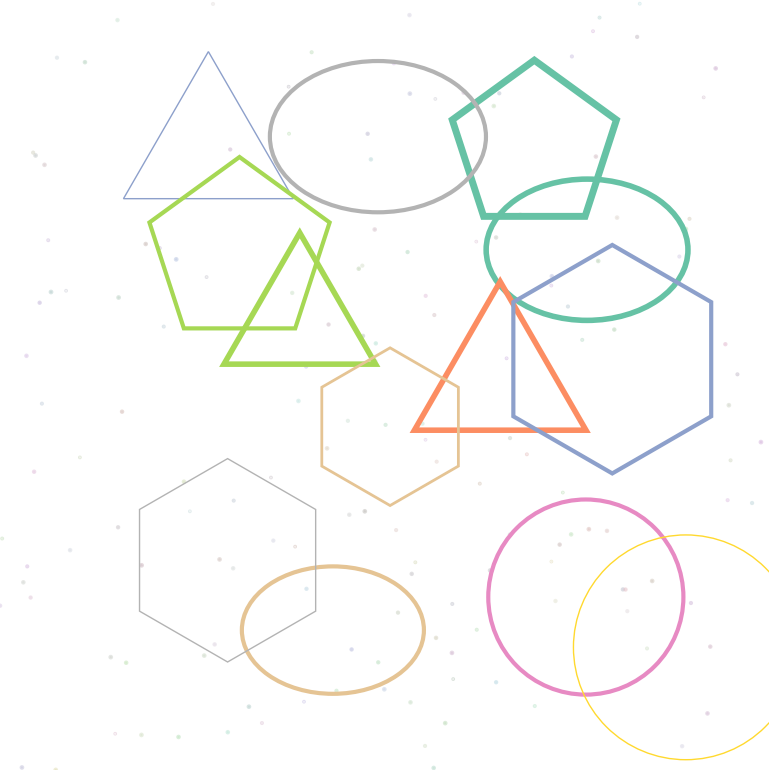[{"shape": "pentagon", "thickness": 2.5, "radius": 0.56, "center": [0.694, 0.81]}, {"shape": "oval", "thickness": 2, "radius": 0.66, "center": [0.762, 0.676]}, {"shape": "triangle", "thickness": 2, "radius": 0.64, "center": [0.65, 0.506]}, {"shape": "triangle", "thickness": 0.5, "radius": 0.64, "center": [0.271, 0.806]}, {"shape": "hexagon", "thickness": 1.5, "radius": 0.74, "center": [0.795, 0.533]}, {"shape": "circle", "thickness": 1.5, "radius": 0.63, "center": [0.761, 0.225]}, {"shape": "triangle", "thickness": 2, "radius": 0.57, "center": [0.389, 0.584]}, {"shape": "pentagon", "thickness": 1.5, "radius": 0.62, "center": [0.311, 0.673]}, {"shape": "circle", "thickness": 0.5, "radius": 0.73, "center": [0.891, 0.159]}, {"shape": "hexagon", "thickness": 1, "radius": 0.51, "center": [0.507, 0.446]}, {"shape": "oval", "thickness": 1.5, "radius": 0.59, "center": [0.432, 0.182]}, {"shape": "oval", "thickness": 1.5, "radius": 0.7, "center": [0.491, 0.823]}, {"shape": "hexagon", "thickness": 0.5, "radius": 0.66, "center": [0.296, 0.272]}]